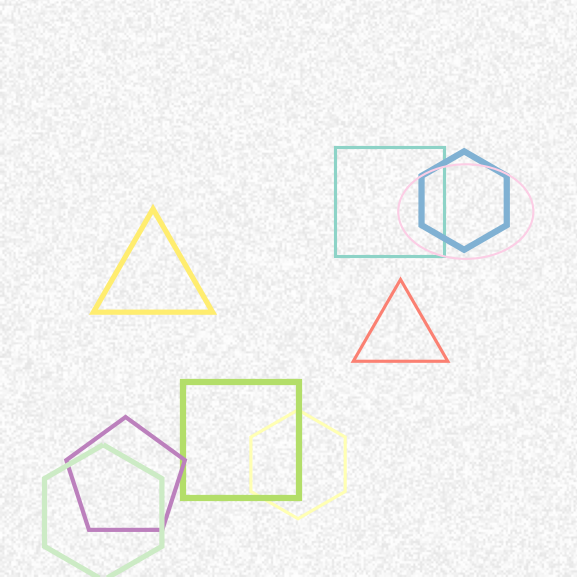[{"shape": "square", "thickness": 1.5, "radius": 0.47, "center": [0.674, 0.65]}, {"shape": "hexagon", "thickness": 1.5, "radius": 0.47, "center": [0.516, 0.195]}, {"shape": "triangle", "thickness": 1.5, "radius": 0.47, "center": [0.694, 0.421]}, {"shape": "hexagon", "thickness": 3, "radius": 0.43, "center": [0.804, 0.652]}, {"shape": "square", "thickness": 3, "radius": 0.5, "center": [0.417, 0.237]}, {"shape": "oval", "thickness": 1, "radius": 0.58, "center": [0.807, 0.633]}, {"shape": "pentagon", "thickness": 2, "radius": 0.54, "center": [0.217, 0.169]}, {"shape": "hexagon", "thickness": 2.5, "radius": 0.59, "center": [0.179, 0.112]}, {"shape": "triangle", "thickness": 2.5, "radius": 0.6, "center": [0.265, 0.518]}]